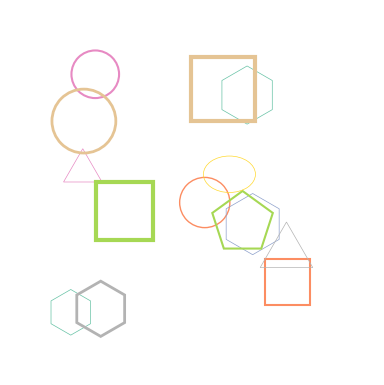[{"shape": "hexagon", "thickness": 0.5, "radius": 0.3, "center": [0.184, 0.189]}, {"shape": "hexagon", "thickness": 0.5, "radius": 0.38, "center": [0.642, 0.753]}, {"shape": "square", "thickness": 1.5, "radius": 0.29, "center": [0.747, 0.268]}, {"shape": "circle", "thickness": 1, "radius": 0.33, "center": [0.532, 0.474]}, {"shape": "hexagon", "thickness": 0.5, "radius": 0.4, "center": [0.656, 0.418]}, {"shape": "triangle", "thickness": 0.5, "radius": 0.29, "center": [0.215, 0.556]}, {"shape": "circle", "thickness": 1.5, "radius": 0.31, "center": [0.247, 0.807]}, {"shape": "square", "thickness": 3, "radius": 0.37, "center": [0.323, 0.452]}, {"shape": "pentagon", "thickness": 1.5, "radius": 0.41, "center": [0.63, 0.421]}, {"shape": "oval", "thickness": 0.5, "radius": 0.34, "center": [0.596, 0.547]}, {"shape": "square", "thickness": 3, "radius": 0.41, "center": [0.579, 0.769]}, {"shape": "circle", "thickness": 2, "radius": 0.41, "center": [0.218, 0.686]}, {"shape": "triangle", "thickness": 0.5, "radius": 0.39, "center": [0.744, 0.344]}, {"shape": "hexagon", "thickness": 2, "radius": 0.36, "center": [0.262, 0.198]}]